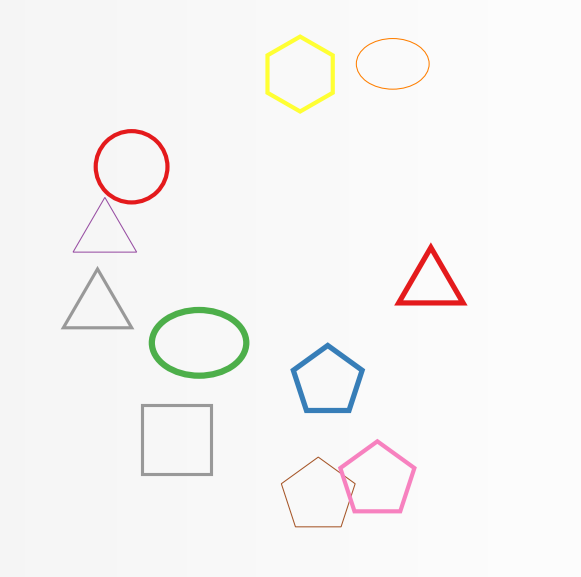[{"shape": "circle", "thickness": 2, "radius": 0.31, "center": [0.226, 0.71]}, {"shape": "triangle", "thickness": 2.5, "radius": 0.32, "center": [0.741, 0.507]}, {"shape": "pentagon", "thickness": 2.5, "radius": 0.31, "center": [0.564, 0.339]}, {"shape": "oval", "thickness": 3, "radius": 0.41, "center": [0.342, 0.405]}, {"shape": "triangle", "thickness": 0.5, "radius": 0.32, "center": [0.18, 0.594]}, {"shape": "oval", "thickness": 0.5, "radius": 0.31, "center": [0.676, 0.889]}, {"shape": "hexagon", "thickness": 2, "radius": 0.32, "center": [0.516, 0.871]}, {"shape": "pentagon", "thickness": 0.5, "radius": 0.33, "center": [0.548, 0.141]}, {"shape": "pentagon", "thickness": 2, "radius": 0.33, "center": [0.649, 0.168]}, {"shape": "triangle", "thickness": 1.5, "radius": 0.34, "center": [0.168, 0.465]}, {"shape": "square", "thickness": 1.5, "radius": 0.3, "center": [0.304, 0.238]}]